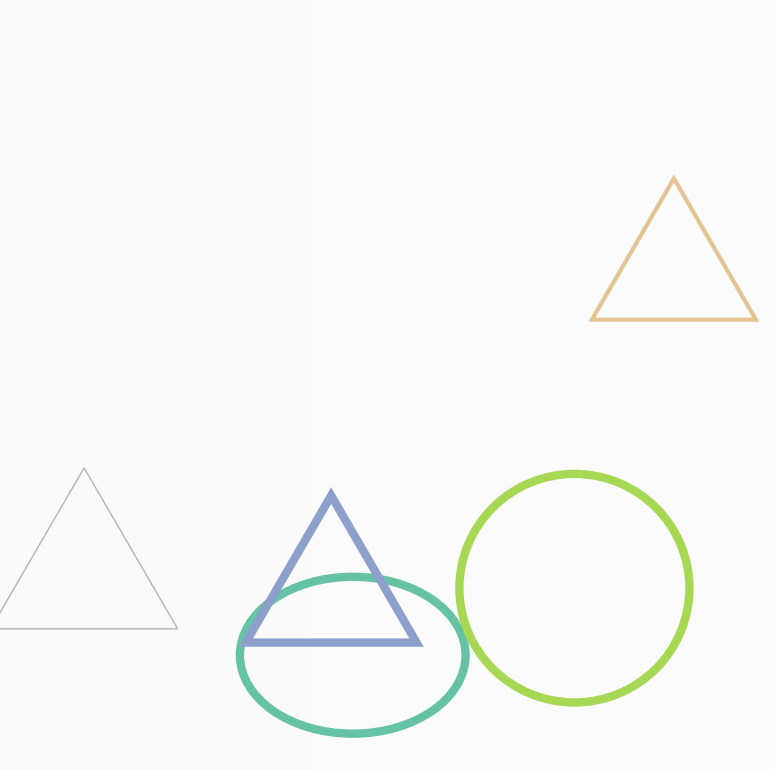[{"shape": "oval", "thickness": 3, "radius": 0.73, "center": [0.455, 0.149]}, {"shape": "triangle", "thickness": 3, "radius": 0.64, "center": [0.427, 0.229]}, {"shape": "circle", "thickness": 3, "radius": 0.74, "center": [0.741, 0.236]}, {"shape": "triangle", "thickness": 1.5, "radius": 0.61, "center": [0.87, 0.646]}, {"shape": "triangle", "thickness": 0.5, "radius": 0.7, "center": [0.109, 0.253]}]